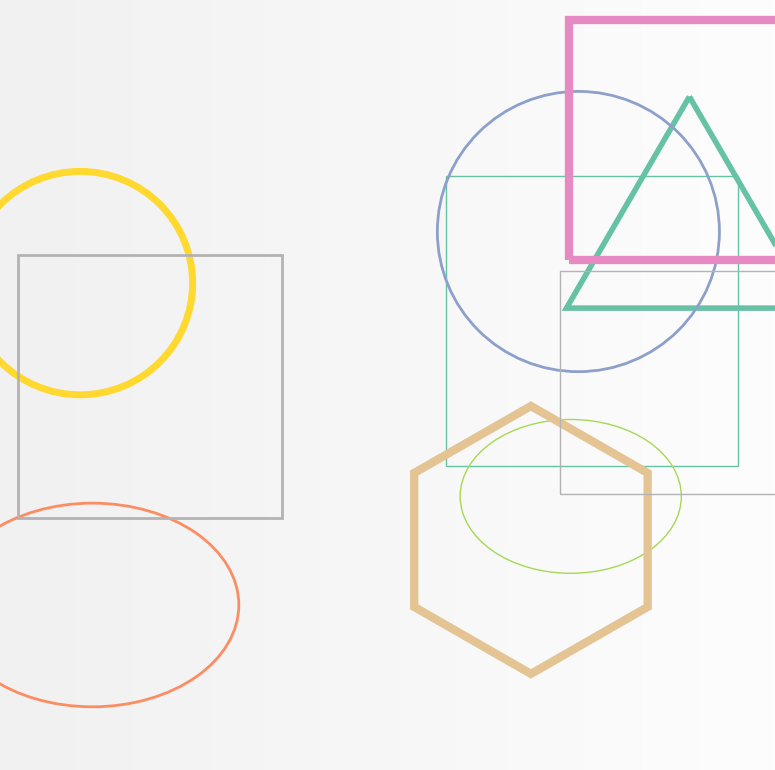[{"shape": "square", "thickness": 0.5, "radius": 0.94, "center": [0.764, 0.583]}, {"shape": "triangle", "thickness": 2, "radius": 0.92, "center": [0.89, 0.691]}, {"shape": "oval", "thickness": 1, "radius": 0.94, "center": [0.119, 0.214]}, {"shape": "circle", "thickness": 1, "radius": 0.91, "center": [0.746, 0.699]}, {"shape": "square", "thickness": 3, "radius": 0.78, "center": [0.89, 0.818]}, {"shape": "oval", "thickness": 0.5, "radius": 0.71, "center": [0.736, 0.355]}, {"shape": "circle", "thickness": 2.5, "radius": 0.73, "center": [0.103, 0.632]}, {"shape": "hexagon", "thickness": 3, "radius": 0.87, "center": [0.685, 0.299]}, {"shape": "square", "thickness": 0.5, "radius": 0.72, "center": [0.868, 0.503]}, {"shape": "square", "thickness": 1, "radius": 0.85, "center": [0.194, 0.498]}]